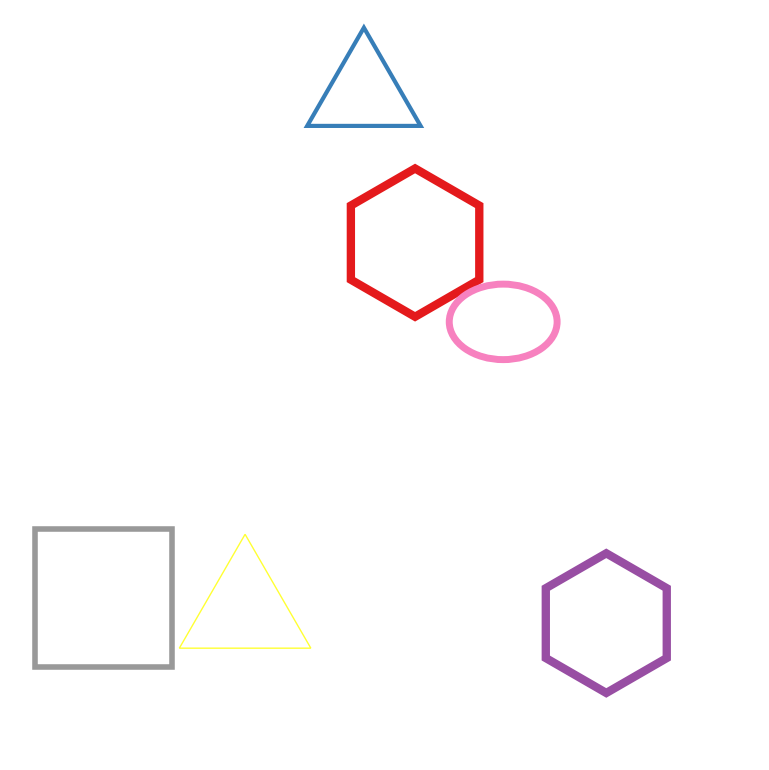[{"shape": "hexagon", "thickness": 3, "radius": 0.48, "center": [0.539, 0.685]}, {"shape": "triangle", "thickness": 1.5, "radius": 0.43, "center": [0.473, 0.879]}, {"shape": "hexagon", "thickness": 3, "radius": 0.45, "center": [0.787, 0.191]}, {"shape": "triangle", "thickness": 0.5, "radius": 0.49, "center": [0.318, 0.208]}, {"shape": "oval", "thickness": 2.5, "radius": 0.35, "center": [0.653, 0.582]}, {"shape": "square", "thickness": 2, "radius": 0.45, "center": [0.135, 0.224]}]